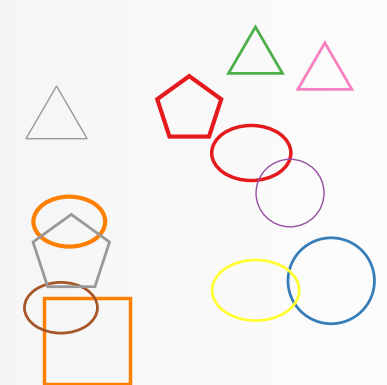[{"shape": "oval", "thickness": 2.5, "radius": 0.51, "center": [0.648, 0.603]}, {"shape": "pentagon", "thickness": 3, "radius": 0.43, "center": [0.488, 0.716]}, {"shape": "circle", "thickness": 2, "radius": 0.56, "center": [0.855, 0.271]}, {"shape": "triangle", "thickness": 2, "radius": 0.4, "center": [0.659, 0.85]}, {"shape": "circle", "thickness": 1, "radius": 0.44, "center": [0.749, 0.499]}, {"shape": "oval", "thickness": 3, "radius": 0.46, "center": [0.179, 0.424]}, {"shape": "square", "thickness": 2.5, "radius": 0.56, "center": [0.224, 0.114]}, {"shape": "oval", "thickness": 2, "radius": 0.56, "center": [0.66, 0.246]}, {"shape": "oval", "thickness": 2, "radius": 0.47, "center": [0.157, 0.201]}, {"shape": "triangle", "thickness": 2, "radius": 0.4, "center": [0.838, 0.808]}, {"shape": "pentagon", "thickness": 2, "radius": 0.52, "center": [0.184, 0.339]}, {"shape": "triangle", "thickness": 1, "radius": 0.46, "center": [0.146, 0.685]}]